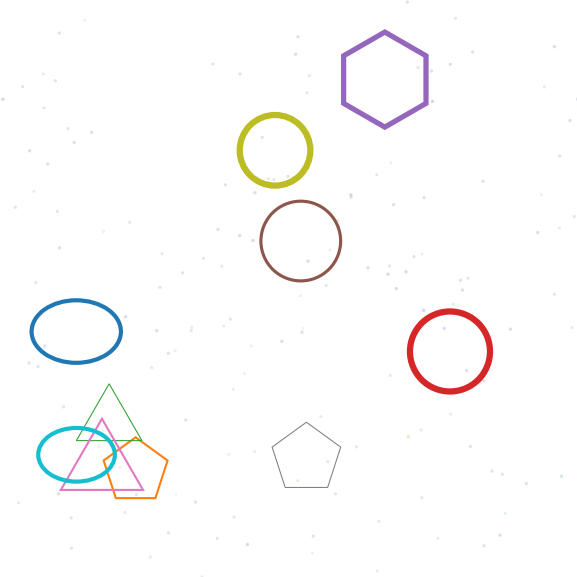[{"shape": "oval", "thickness": 2, "radius": 0.39, "center": [0.132, 0.425]}, {"shape": "pentagon", "thickness": 1, "radius": 0.29, "center": [0.235, 0.184]}, {"shape": "triangle", "thickness": 0.5, "radius": 0.33, "center": [0.189, 0.269]}, {"shape": "circle", "thickness": 3, "radius": 0.35, "center": [0.779, 0.391]}, {"shape": "hexagon", "thickness": 2.5, "radius": 0.41, "center": [0.666, 0.861]}, {"shape": "circle", "thickness": 1.5, "radius": 0.35, "center": [0.521, 0.582]}, {"shape": "triangle", "thickness": 1, "radius": 0.41, "center": [0.177, 0.192]}, {"shape": "pentagon", "thickness": 0.5, "radius": 0.31, "center": [0.531, 0.206]}, {"shape": "circle", "thickness": 3, "radius": 0.31, "center": [0.476, 0.739]}, {"shape": "oval", "thickness": 2, "radius": 0.33, "center": [0.133, 0.212]}]